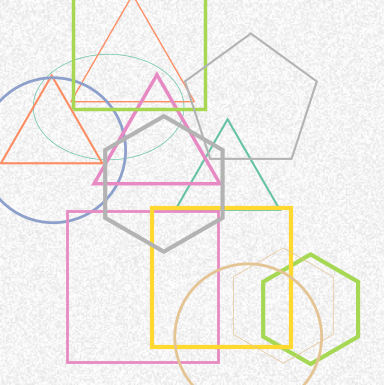[{"shape": "triangle", "thickness": 1.5, "radius": 0.78, "center": [0.591, 0.533]}, {"shape": "oval", "thickness": 0.5, "radius": 0.98, "center": [0.282, 0.722]}, {"shape": "triangle", "thickness": 1.5, "radius": 0.76, "center": [0.134, 0.652]}, {"shape": "triangle", "thickness": 1, "radius": 0.93, "center": [0.345, 0.828]}, {"shape": "circle", "thickness": 2, "radius": 0.94, "center": [0.138, 0.61]}, {"shape": "triangle", "thickness": 2.5, "radius": 0.94, "center": [0.408, 0.617]}, {"shape": "square", "thickness": 2, "radius": 0.99, "center": [0.37, 0.256]}, {"shape": "hexagon", "thickness": 3, "radius": 0.71, "center": [0.807, 0.197]}, {"shape": "square", "thickness": 2.5, "radius": 0.85, "center": [0.361, 0.888]}, {"shape": "square", "thickness": 3, "radius": 0.9, "center": [0.576, 0.279]}, {"shape": "circle", "thickness": 2, "radius": 0.95, "center": [0.645, 0.124]}, {"shape": "hexagon", "thickness": 0.5, "radius": 0.75, "center": [0.736, 0.206]}, {"shape": "pentagon", "thickness": 1.5, "radius": 0.9, "center": [0.652, 0.733]}, {"shape": "hexagon", "thickness": 3, "radius": 0.88, "center": [0.426, 0.522]}]